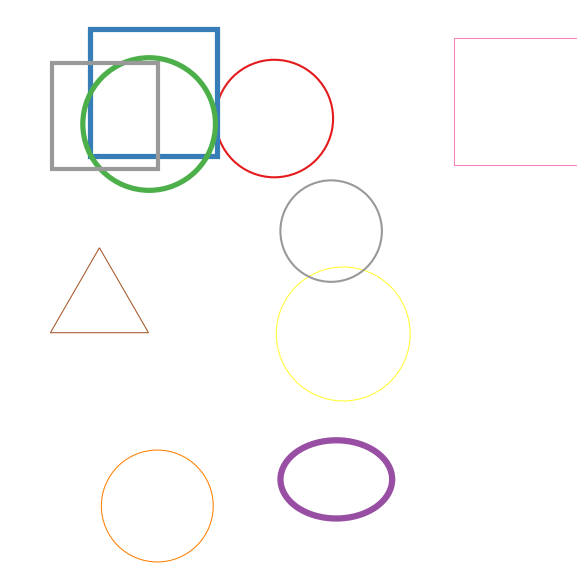[{"shape": "circle", "thickness": 1, "radius": 0.51, "center": [0.475, 0.794]}, {"shape": "square", "thickness": 2.5, "radius": 0.55, "center": [0.266, 0.84]}, {"shape": "circle", "thickness": 2.5, "radius": 0.57, "center": [0.258, 0.784]}, {"shape": "oval", "thickness": 3, "radius": 0.48, "center": [0.582, 0.169]}, {"shape": "circle", "thickness": 0.5, "radius": 0.48, "center": [0.272, 0.123]}, {"shape": "circle", "thickness": 0.5, "radius": 0.58, "center": [0.594, 0.421]}, {"shape": "triangle", "thickness": 0.5, "radius": 0.49, "center": [0.172, 0.472]}, {"shape": "square", "thickness": 0.5, "radius": 0.55, "center": [0.896, 0.824]}, {"shape": "square", "thickness": 2, "radius": 0.46, "center": [0.182, 0.798]}, {"shape": "circle", "thickness": 1, "radius": 0.44, "center": [0.573, 0.599]}]